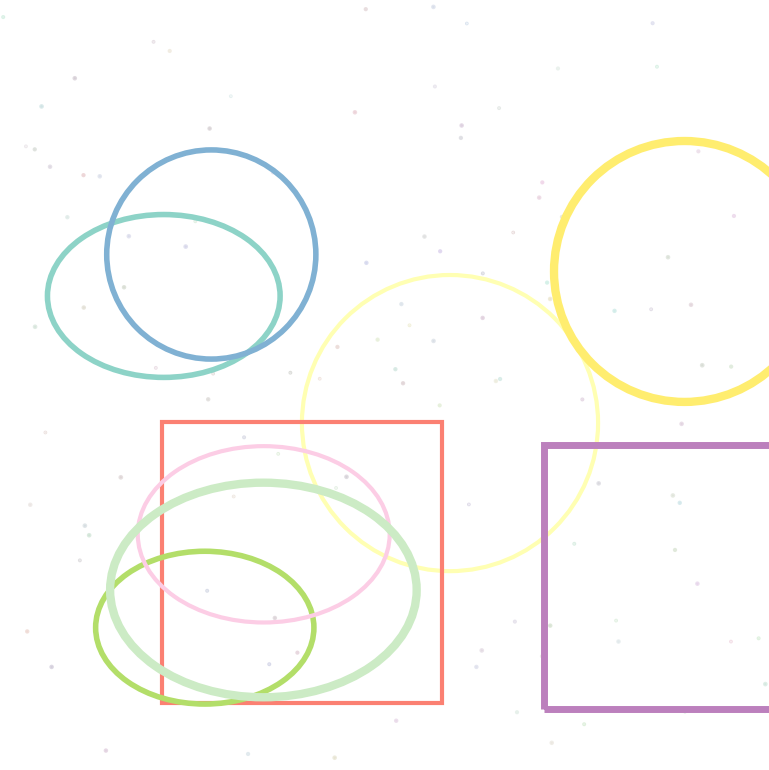[{"shape": "oval", "thickness": 2, "radius": 0.76, "center": [0.213, 0.616]}, {"shape": "circle", "thickness": 1.5, "radius": 0.96, "center": [0.584, 0.451]}, {"shape": "square", "thickness": 1.5, "radius": 0.91, "center": [0.392, 0.27]}, {"shape": "circle", "thickness": 2, "radius": 0.68, "center": [0.274, 0.669]}, {"shape": "oval", "thickness": 2, "radius": 0.71, "center": [0.266, 0.185]}, {"shape": "oval", "thickness": 1.5, "radius": 0.82, "center": [0.342, 0.306]}, {"shape": "square", "thickness": 2.5, "radius": 0.86, "center": [0.877, 0.25]}, {"shape": "oval", "thickness": 3, "radius": 1.0, "center": [0.342, 0.234]}, {"shape": "circle", "thickness": 3, "radius": 0.85, "center": [0.889, 0.647]}]